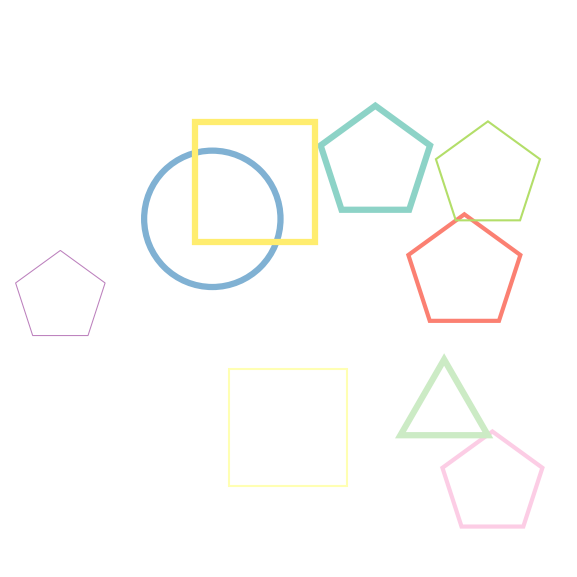[{"shape": "pentagon", "thickness": 3, "radius": 0.5, "center": [0.65, 0.717]}, {"shape": "square", "thickness": 1, "radius": 0.51, "center": [0.499, 0.258]}, {"shape": "pentagon", "thickness": 2, "radius": 0.51, "center": [0.804, 0.526]}, {"shape": "circle", "thickness": 3, "radius": 0.59, "center": [0.368, 0.62]}, {"shape": "pentagon", "thickness": 1, "radius": 0.47, "center": [0.845, 0.694]}, {"shape": "pentagon", "thickness": 2, "radius": 0.45, "center": [0.853, 0.161]}, {"shape": "pentagon", "thickness": 0.5, "radius": 0.41, "center": [0.104, 0.484]}, {"shape": "triangle", "thickness": 3, "radius": 0.44, "center": [0.769, 0.289]}, {"shape": "square", "thickness": 3, "radius": 0.52, "center": [0.442, 0.683]}]